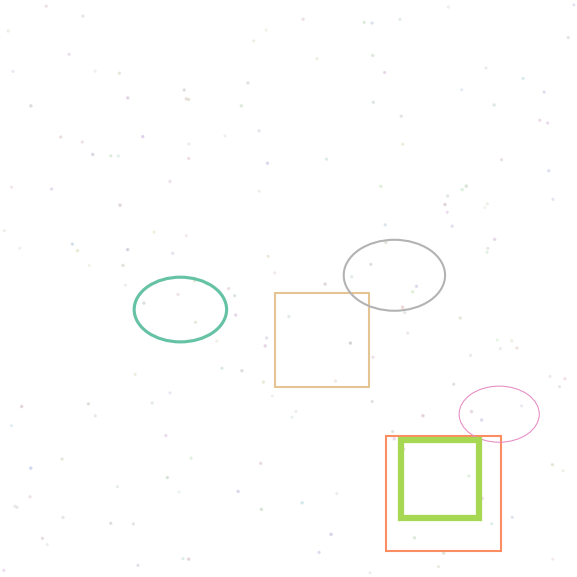[{"shape": "oval", "thickness": 1.5, "radius": 0.4, "center": [0.312, 0.463]}, {"shape": "square", "thickness": 1, "radius": 0.5, "center": [0.768, 0.145]}, {"shape": "oval", "thickness": 0.5, "radius": 0.35, "center": [0.864, 0.282]}, {"shape": "square", "thickness": 3, "radius": 0.34, "center": [0.762, 0.17]}, {"shape": "square", "thickness": 1, "radius": 0.41, "center": [0.557, 0.411]}, {"shape": "oval", "thickness": 1, "radius": 0.44, "center": [0.683, 0.522]}]